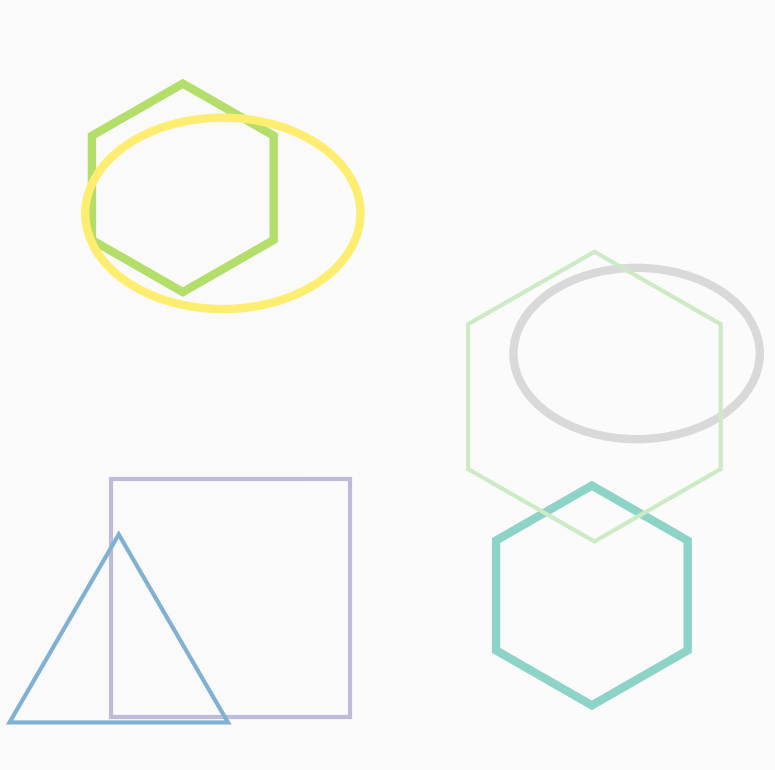[{"shape": "hexagon", "thickness": 3, "radius": 0.71, "center": [0.764, 0.227]}, {"shape": "square", "thickness": 1.5, "radius": 0.77, "center": [0.297, 0.223]}, {"shape": "triangle", "thickness": 1.5, "radius": 0.81, "center": [0.153, 0.143]}, {"shape": "hexagon", "thickness": 3, "radius": 0.68, "center": [0.236, 0.756]}, {"shape": "oval", "thickness": 3, "radius": 0.79, "center": [0.821, 0.541]}, {"shape": "hexagon", "thickness": 1.5, "radius": 0.94, "center": [0.767, 0.485]}, {"shape": "oval", "thickness": 3, "radius": 0.89, "center": [0.288, 0.723]}]